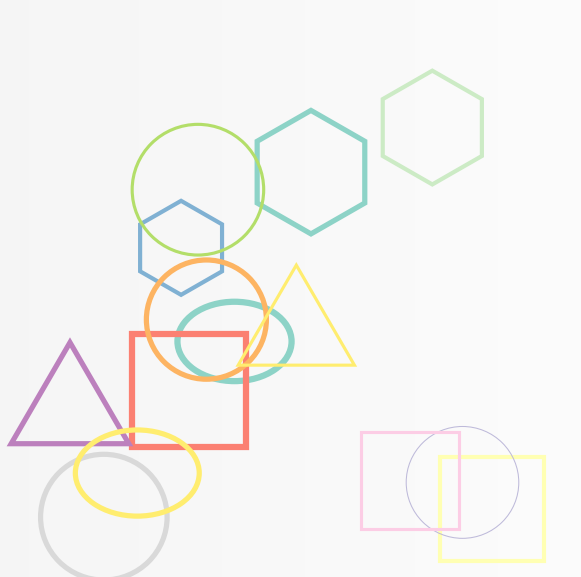[{"shape": "oval", "thickness": 3, "radius": 0.49, "center": [0.403, 0.408]}, {"shape": "hexagon", "thickness": 2.5, "radius": 0.53, "center": [0.535, 0.701]}, {"shape": "square", "thickness": 2, "radius": 0.45, "center": [0.846, 0.118]}, {"shape": "circle", "thickness": 0.5, "radius": 0.48, "center": [0.796, 0.164]}, {"shape": "square", "thickness": 3, "radius": 0.49, "center": [0.324, 0.323]}, {"shape": "hexagon", "thickness": 2, "radius": 0.41, "center": [0.312, 0.57]}, {"shape": "circle", "thickness": 2.5, "radius": 0.52, "center": [0.355, 0.446]}, {"shape": "circle", "thickness": 1.5, "radius": 0.57, "center": [0.341, 0.671]}, {"shape": "square", "thickness": 1.5, "radius": 0.42, "center": [0.706, 0.167]}, {"shape": "circle", "thickness": 2.5, "radius": 0.54, "center": [0.179, 0.104]}, {"shape": "triangle", "thickness": 2.5, "radius": 0.58, "center": [0.12, 0.289]}, {"shape": "hexagon", "thickness": 2, "radius": 0.49, "center": [0.744, 0.778]}, {"shape": "triangle", "thickness": 1.5, "radius": 0.58, "center": [0.51, 0.425]}, {"shape": "oval", "thickness": 2.5, "radius": 0.53, "center": [0.236, 0.18]}]